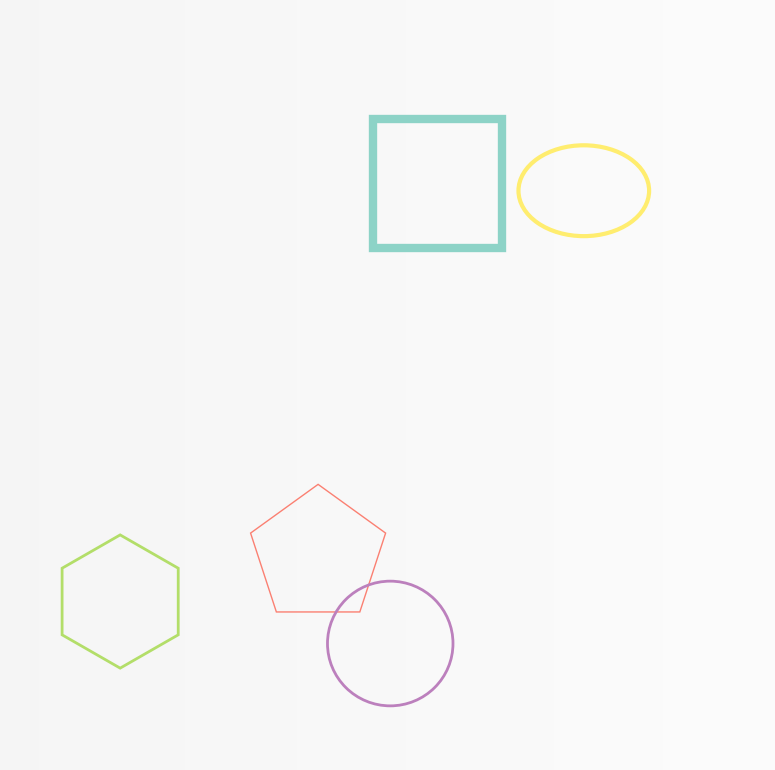[{"shape": "square", "thickness": 3, "radius": 0.42, "center": [0.564, 0.762]}, {"shape": "pentagon", "thickness": 0.5, "radius": 0.46, "center": [0.41, 0.279]}, {"shape": "hexagon", "thickness": 1, "radius": 0.43, "center": [0.155, 0.219]}, {"shape": "circle", "thickness": 1, "radius": 0.4, "center": [0.504, 0.164]}, {"shape": "oval", "thickness": 1.5, "radius": 0.42, "center": [0.753, 0.752]}]